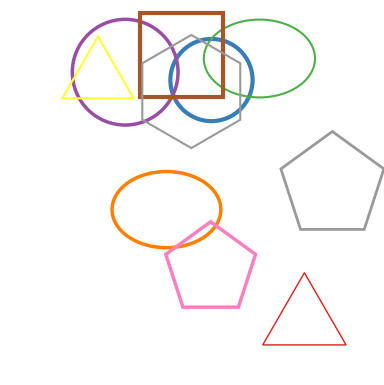[{"shape": "triangle", "thickness": 1, "radius": 0.62, "center": [0.791, 0.167]}, {"shape": "circle", "thickness": 3, "radius": 0.53, "center": [0.549, 0.792]}, {"shape": "oval", "thickness": 1.5, "radius": 0.72, "center": [0.674, 0.848]}, {"shape": "circle", "thickness": 2.5, "radius": 0.69, "center": [0.325, 0.812]}, {"shape": "oval", "thickness": 2.5, "radius": 0.71, "center": [0.432, 0.456]}, {"shape": "triangle", "thickness": 1.5, "radius": 0.54, "center": [0.255, 0.798]}, {"shape": "square", "thickness": 3, "radius": 0.54, "center": [0.472, 0.858]}, {"shape": "pentagon", "thickness": 2.5, "radius": 0.61, "center": [0.547, 0.301]}, {"shape": "pentagon", "thickness": 2, "radius": 0.7, "center": [0.863, 0.518]}, {"shape": "hexagon", "thickness": 1.5, "radius": 0.73, "center": [0.497, 0.762]}]